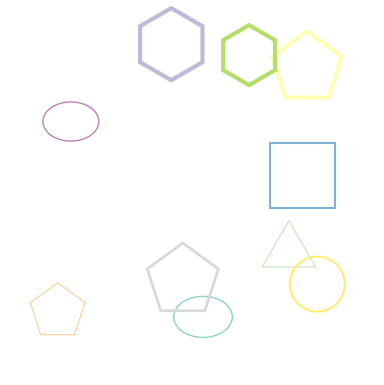[{"shape": "oval", "thickness": 1, "radius": 0.38, "center": [0.527, 0.177]}, {"shape": "pentagon", "thickness": 3, "radius": 0.48, "center": [0.797, 0.824]}, {"shape": "hexagon", "thickness": 3, "radius": 0.47, "center": [0.445, 0.885]}, {"shape": "square", "thickness": 1.5, "radius": 0.42, "center": [0.787, 0.544]}, {"shape": "pentagon", "thickness": 0.5, "radius": 0.37, "center": [0.15, 0.191]}, {"shape": "hexagon", "thickness": 3, "radius": 0.39, "center": [0.647, 0.857]}, {"shape": "pentagon", "thickness": 2, "radius": 0.49, "center": [0.475, 0.272]}, {"shape": "oval", "thickness": 1, "radius": 0.36, "center": [0.184, 0.684]}, {"shape": "triangle", "thickness": 1, "radius": 0.4, "center": [0.75, 0.346]}, {"shape": "circle", "thickness": 1.5, "radius": 0.36, "center": [0.824, 0.262]}]